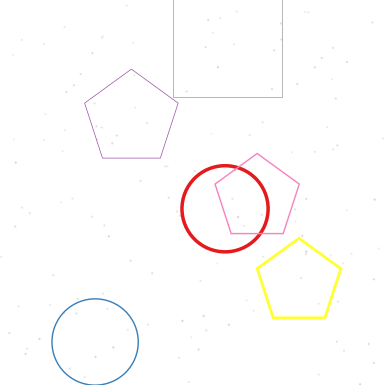[{"shape": "circle", "thickness": 2.5, "radius": 0.56, "center": [0.585, 0.458]}, {"shape": "circle", "thickness": 1, "radius": 0.56, "center": [0.247, 0.112]}, {"shape": "pentagon", "thickness": 0.5, "radius": 0.64, "center": [0.341, 0.693]}, {"shape": "pentagon", "thickness": 2, "radius": 0.57, "center": [0.777, 0.267]}, {"shape": "pentagon", "thickness": 1, "radius": 0.58, "center": [0.668, 0.486]}, {"shape": "square", "thickness": 0.5, "radius": 0.7, "center": [0.591, 0.89]}]